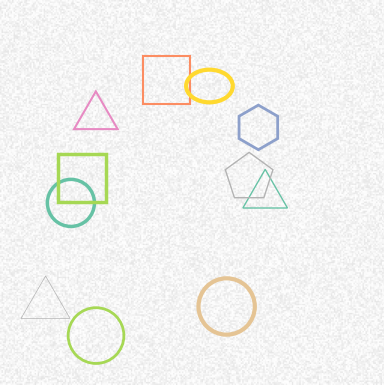[{"shape": "circle", "thickness": 2.5, "radius": 0.31, "center": [0.184, 0.473]}, {"shape": "triangle", "thickness": 1, "radius": 0.33, "center": [0.689, 0.493]}, {"shape": "square", "thickness": 1.5, "radius": 0.31, "center": [0.433, 0.792]}, {"shape": "hexagon", "thickness": 2, "radius": 0.29, "center": [0.671, 0.669]}, {"shape": "triangle", "thickness": 1.5, "radius": 0.33, "center": [0.249, 0.697]}, {"shape": "square", "thickness": 2.5, "radius": 0.31, "center": [0.212, 0.537]}, {"shape": "circle", "thickness": 2, "radius": 0.36, "center": [0.249, 0.128]}, {"shape": "oval", "thickness": 3, "radius": 0.3, "center": [0.544, 0.777]}, {"shape": "circle", "thickness": 3, "radius": 0.37, "center": [0.589, 0.204]}, {"shape": "pentagon", "thickness": 1, "radius": 0.33, "center": [0.647, 0.539]}, {"shape": "triangle", "thickness": 0.5, "radius": 0.37, "center": [0.118, 0.21]}]